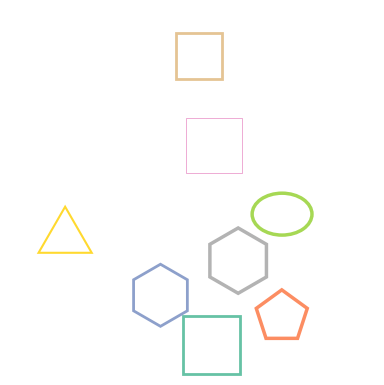[{"shape": "square", "thickness": 2, "radius": 0.38, "center": [0.549, 0.105]}, {"shape": "pentagon", "thickness": 2.5, "radius": 0.35, "center": [0.732, 0.177]}, {"shape": "hexagon", "thickness": 2, "radius": 0.4, "center": [0.417, 0.233]}, {"shape": "square", "thickness": 0.5, "radius": 0.36, "center": [0.556, 0.623]}, {"shape": "oval", "thickness": 2.5, "radius": 0.39, "center": [0.733, 0.444]}, {"shape": "triangle", "thickness": 1.5, "radius": 0.4, "center": [0.169, 0.383]}, {"shape": "square", "thickness": 2, "radius": 0.3, "center": [0.518, 0.854]}, {"shape": "hexagon", "thickness": 2.5, "radius": 0.42, "center": [0.619, 0.323]}]